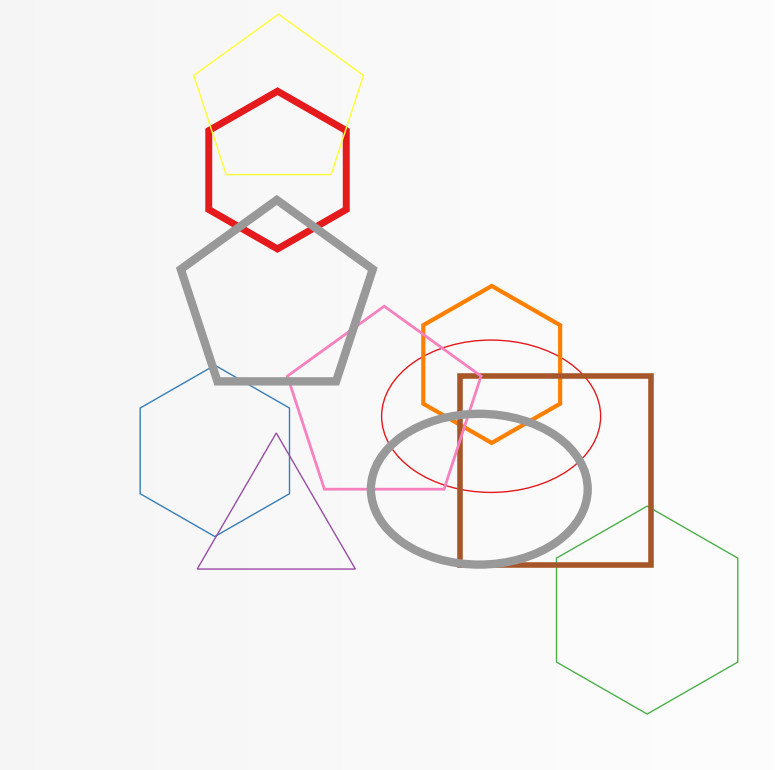[{"shape": "hexagon", "thickness": 2.5, "radius": 0.51, "center": [0.358, 0.779]}, {"shape": "oval", "thickness": 0.5, "radius": 0.71, "center": [0.634, 0.459]}, {"shape": "hexagon", "thickness": 0.5, "radius": 0.56, "center": [0.277, 0.414]}, {"shape": "hexagon", "thickness": 0.5, "radius": 0.68, "center": [0.835, 0.208]}, {"shape": "triangle", "thickness": 0.5, "radius": 0.59, "center": [0.356, 0.32]}, {"shape": "hexagon", "thickness": 1.5, "radius": 0.51, "center": [0.634, 0.527]}, {"shape": "pentagon", "thickness": 0.5, "radius": 0.58, "center": [0.359, 0.866]}, {"shape": "square", "thickness": 2, "radius": 0.61, "center": [0.716, 0.389]}, {"shape": "pentagon", "thickness": 1, "radius": 0.66, "center": [0.496, 0.471]}, {"shape": "pentagon", "thickness": 3, "radius": 0.65, "center": [0.357, 0.61]}, {"shape": "oval", "thickness": 3, "radius": 0.7, "center": [0.618, 0.365]}]